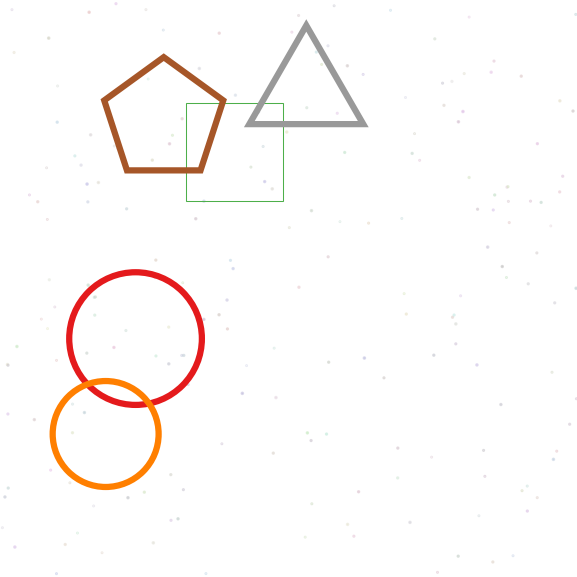[{"shape": "circle", "thickness": 3, "radius": 0.57, "center": [0.235, 0.413]}, {"shape": "square", "thickness": 0.5, "radius": 0.42, "center": [0.406, 0.736]}, {"shape": "circle", "thickness": 3, "radius": 0.46, "center": [0.183, 0.248]}, {"shape": "pentagon", "thickness": 3, "radius": 0.54, "center": [0.284, 0.792]}, {"shape": "triangle", "thickness": 3, "radius": 0.57, "center": [0.53, 0.841]}]